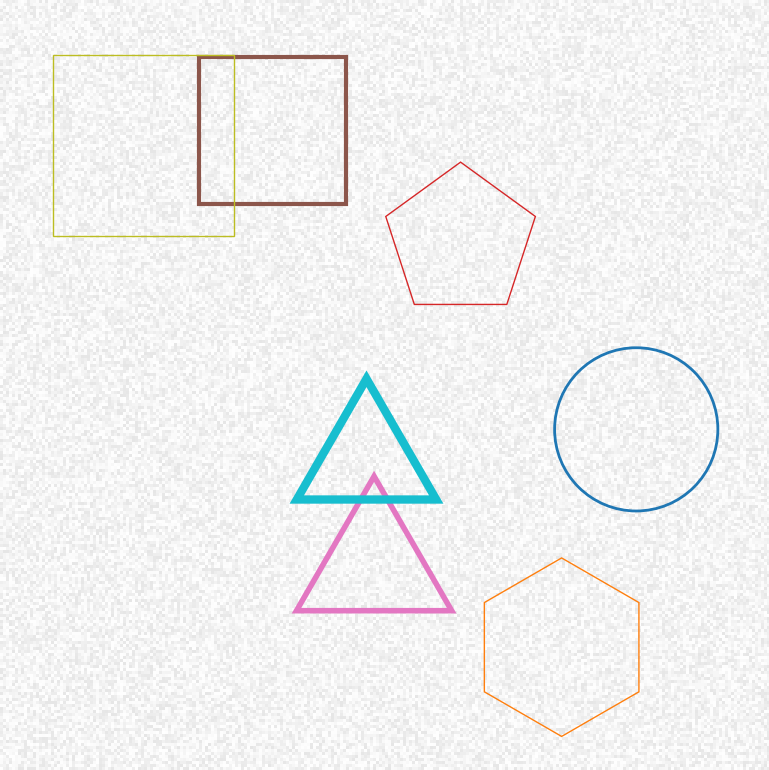[{"shape": "circle", "thickness": 1, "radius": 0.53, "center": [0.826, 0.442]}, {"shape": "hexagon", "thickness": 0.5, "radius": 0.58, "center": [0.729, 0.16]}, {"shape": "pentagon", "thickness": 0.5, "radius": 0.51, "center": [0.598, 0.687]}, {"shape": "square", "thickness": 1.5, "radius": 0.48, "center": [0.354, 0.831]}, {"shape": "triangle", "thickness": 2, "radius": 0.58, "center": [0.486, 0.265]}, {"shape": "square", "thickness": 0.5, "radius": 0.59, "center": [0.186, 0.811]}, {"shape": "triangle", "thickness": 3, "radius": 0.52, "center": [0.476, 0.404]}]